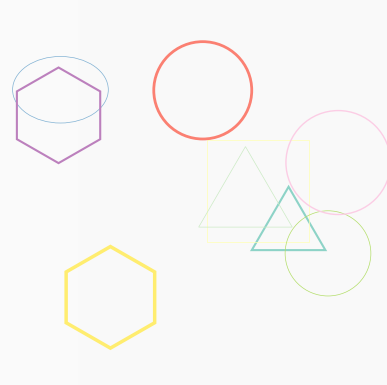[{"shape": "triangle", "thickness": 1.5, "radius": 0.55, "center": [0.745, 0.405]}, {"shape": "square", "thickness": 0.5, "radius": 0.66, "center": [0.666, 0.503]}, {"shape": "circle", "thickness": 2, "radius": 0.63, "center": [0.523, 0.765]}, {"shape": "oval", "thickness": 0.5, "radius": 0.62, "center": [0.156, 0.767]}, {"shape": "circle", "thickness": 0.5, "radius": 0.55, "center": [0.846, 0.342]}, {"shape": "circle", "thickness": 1, "radius": 0.67, "center": [0.873, 0.578]}, {"shape": "hexagon", "thickness": 1.5, "radius": 0.62, "center": [0.151, 0.701]}, {"shape": "triangle", "thickness": 0.5, "radius": 0.7, "center": [0.633, 0.48]}, {"shape": "hexagon", "thickness": 2.5, "radius": 0.66, "center": [0.285, 0.228]}]